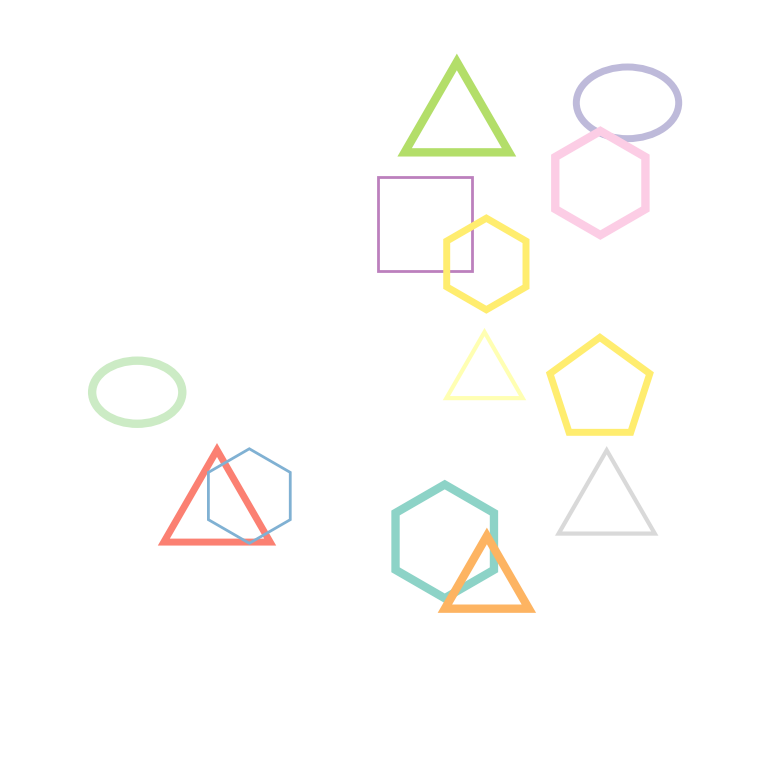[{"shape": "hexagon", "thickness": 3, "radius": 0.37, "center": [0.578, 0.297]}, {"shape": "triangle", "thickness": 1.5, "radius": 0.29, "center": [0.629, 0.512]}, {"shape": "oval", "thickness": 2.5, "radius": 0.33, "center": [0.815, 0.866]}, {"shape": "triangle", "thickness": 2.5, "radius": 0.4, "center": [0.282, 0.336]}, {"shape": "hexagon", "thickness": 1, "radius": 0.31, "center": [0.324, 0.356]}, {"shape": "triangle", "thickness": 3, "radius": 0.31, "center": [0.632, 0.241]}, {"shape": "triangle", "thickness": 3, "radius": 0.39, "center": [0.593, 0.841]}, {"shape": "hexagon", "thickness": 3, "radius": 0.34, "center": [0.78, 0.762]}, {"shape": "triangle", "thickness": 1.5, "radius": 0.36, "center": [0.788, 0.343]}, {"shape": "square", "thickness": 1, "radius": 0.31, "center": [0.552, 0.709]}, {"shape": "oval", "thickness": 3, "radius": 0.29, "center": [0.178, 0.491]}, {"shape": "pentagon", "thickness": 2.5, "radius": 0.34, "center": [0.779, 0.494]}, {"shape": "hexagon", "thickness": 2.5, "radius": 0.3, "center": [0.632, 0.657]}]